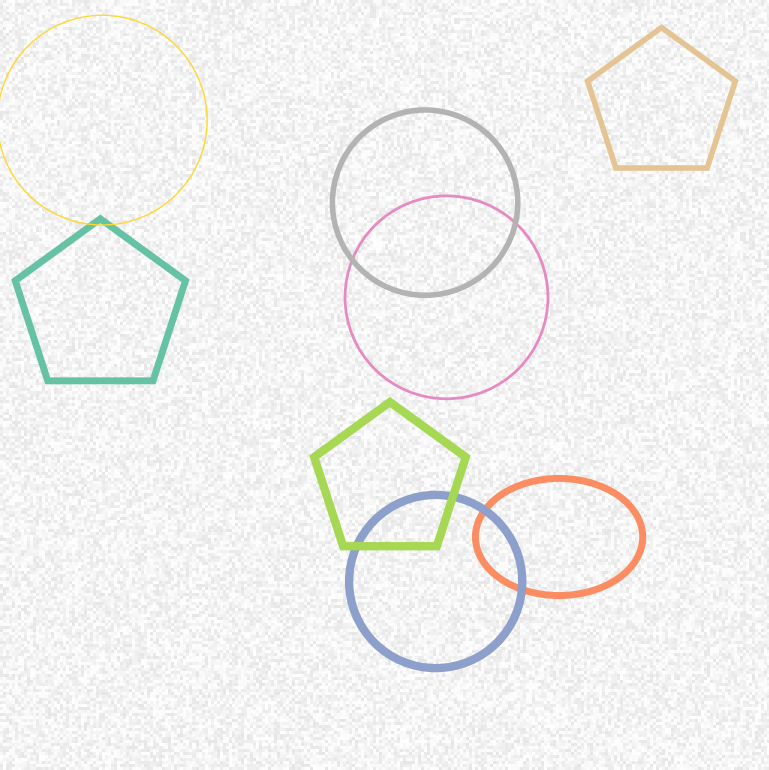[{"shape": "pentagon", "thickness": 2.5, "radius": 0.58, "center": [0.13, 0.6]}, {"shape": "oval", "thickness": 2.5, "radius": 0.54, "center": [0.726, 0.303]}, {"shape": "circle", "thickness": 3, "radius": 0.56, "center": [0.566, 0.245]}, {"shape": "circle", "thickness": 1, "radius": 0.66, "center": [0.58, 0.614]}, {"shape": "pentagon", "thickness": 3, "radius": 0.52, "center": [0.506, 0.374]}, {"shape": "circle", "thickness": 0.5, "radius": 0.68, "center": [0.133, 0.844]}, {"shape": "pentagon", "thickness": 2, "radius": 0.5, "center": [0.859, 0.863]}, {"shape": "circle", "thickness": 2, "radius": 0.6, "center": [0.552, 0.737]}]